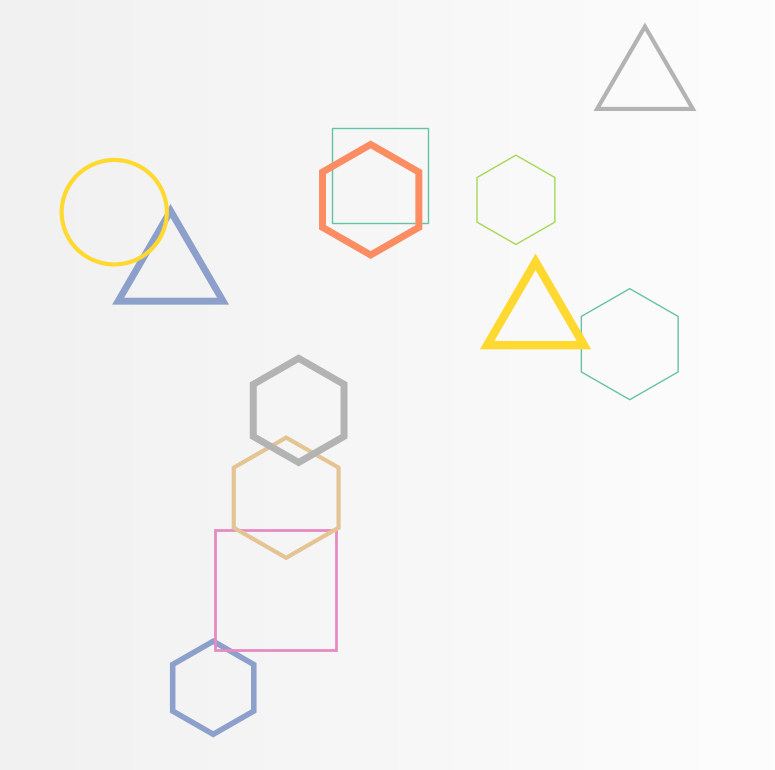[{"shape": "square", "thickness": 0.5, "radius": 0.31, "center": [0.49, 0.772]}, {"shape": "hexagon", "thickness": 0.5, "radius": 0.36, "center": [0.813, 0.553]}, {"shape": "hexagon", "thickness": 2.5, "radius": 0.36, "center": [0.478, 0.741]}, {"shape": "hexagon", "thickness": 2, "radius": 0.3, "center": [0.275, 0.107]}, {"shape": "triangle", "thickness": 2.5, "radius": 0.39, "center": [0.22, 0.648]}, {"shape": "square", "thickness": 1, "radius": 0.39, "center": [0.356, 0.234]}, {"shape": "hexagon", "thickness": 0.5, "radius": 0.29, "center": [0.666, 0.741]}, {"shape": "circle", "thickness": 1.5, "radius": 0.34, "center": [0.147, 0.724]}, {"shape": "triangle", "thickness": 3, "radius": 0.36, "center": [0.691, 0.588]}, {"shape": "hexagon", "thickness": 1.5, "radius": 0.39, "center": [0.369, 0.354]}, {"shape": "triangle", "thickness": 1.5, "radius": 0.36, "center": [0.832, 0.894]}, {"shape": "hexagon", "thickness": 2.5, "radius": 0.34, "center": [0.385, 0.467]}]